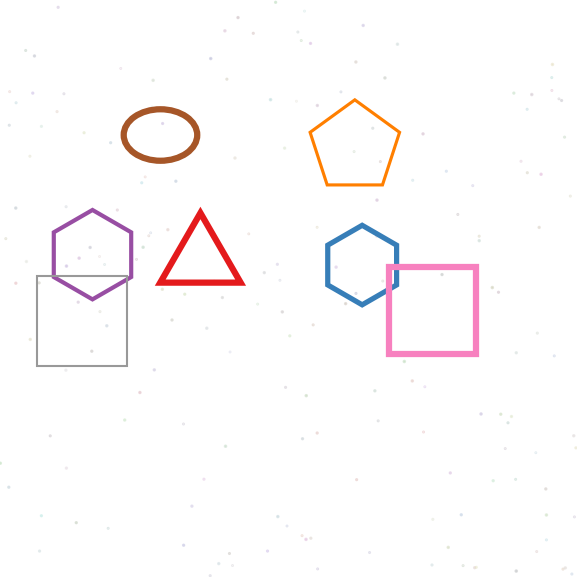[{"shape": "triangle", "thickness": 3, "radius": 0.4, "center": [0.347, 0.55]}, {"shape": "hexagon", "thickness": 2.5, "radius": 0.34, "center": [0.627, 0.54]}, {"shape": "hexagon", "thickness": 2, "radius": 0.39, "center": [0.16, 0.558]}, {"shape": "pentagon", "thickness": 1.5, "radius": 0.41, "center": [0.614, 0.745]}, {"shape": "oval", "thickness": 3, "radius": 0.32, "center": [0.278, 0.765]}, {"shape": "square", "thickness": 3, "radius": 0.38, "center": [0.749, 0.461]}, {"shape": "square", "thickness": 1, "radius": 0.39, "center": [0.142, 0.443]}]